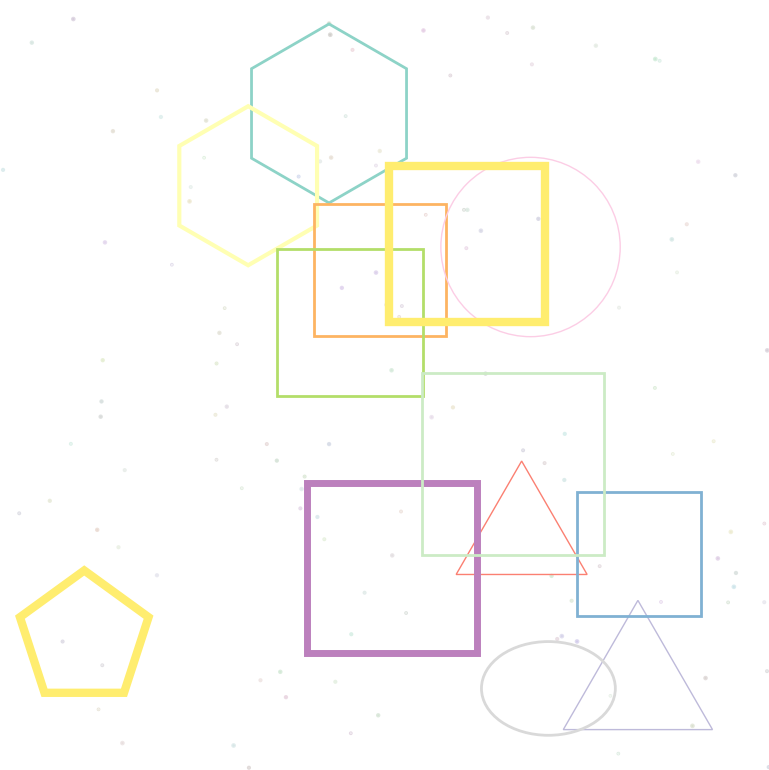[{"shape": "hexagon", "thickness": 1, "radius": 0.58, "center": [0.427, 0.853]}, {"shape": "hexagon", "thickness": 1.5, "radius": 0.52, "center": [0.322, 0.759]}, {"shape": "triangle", "thickness": 0.5, "radius": 0.56, "center": [0.828, 0.108]}, {"shape": "triangle", "thickness": 0.5, "radius": 0.49, "center": [0.677, 0.303]}, {"shape": "square", "thickness": 1, "radius": 0.4, "center": [0.83, 0.281]}, {"shape": "square", "thickness": 1, "radius": 0.43, "center": [0.493, 0.649]}, {"shape": "square", "thickness": 1, "radius": 0.48, "center": [0.454, 0.581]}, {"shape": "circle", "thickness": 0.5, "radius": 0.58, "center": [0.689, 0.679]}, {"shape": "oval", "thickness": 1, "radius": 0.43, "center": [0.712, 0.106]}, {"shape": "square", "thickness": 2.5, "radius": 0.55, "center": [0.509, 0.262]}, {"shape": "square", "thickness": 1, "radius": 0.59, "center": [0.666, 0.397]}, {"shape": "pentagon", "thickness": 3, "radius": 0.44, "center": [0.109, 0.171]}, {"shape": "square", "thickness": 3, "radius": 0.51, "center": [0.606, 0.683]}]